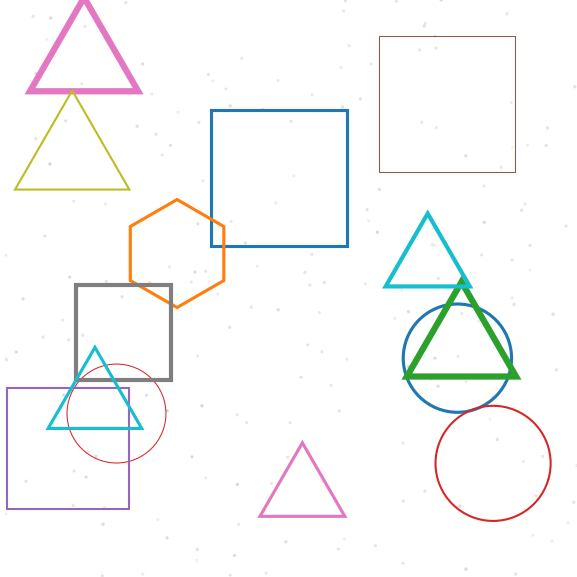[{"shape": "square", "thickness": 1.5, "radius": 0.59, "center": [0.483, 0.692]}, {"shape": "circle", "thickness": 1.5, "radius": 0.47, "center": [0.792, 0.379]}, {"shape": "hexagon", "thickness": 1.5, "radius": 0.47, "center": [0.307, 0.56]}, {"shape": "triangle", "thickness": 3, "radius": 0.55, "center": [0.799, 0.402]}, {"shape": "circle", "thickness": 0.5, "radius": 0.43, "center": [0.202, 0.283]}, {"shape": "circle", "thickness": 1, "radius": 0.5, "center": [0.854, 0.197]}, {"shape": "square", "thickness": 1, "radius": 0.52, "center": [0.118, 0.223]}, {"shape": "square", "thickness": 0.5, "radius": 0.59, "center": [0.773, 0.82]}, {"shape": "triangle", "thickness": 1.5, "radius": 0.42, "center": [0.524, 0.147]}, {"shape": "triangle", "thickness": 3, "radius": 0.54, "center": [0.146, 0.895]}, {"shape": "square", "thickness": 2, "radius": 0.41, "center": [0.214, 0.423]}, {"shape": "triangle", "thickness": 1, "radius": 0.57, "center": [0.125, 0.728]}, {"shape": "triangle", "thickness": 2, "radius": 0.42, "center": [0.741, 0.545]}, {"shape": "triangle", "thickness": 1.5, "radius": 0.47, "center": [0.164, 0.304]}]